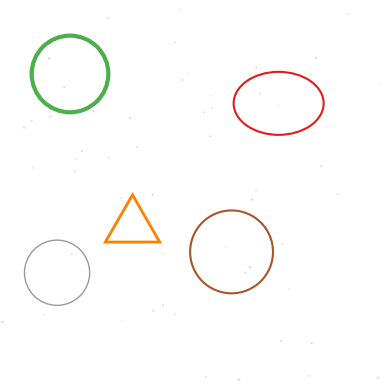[{"shape": "oval", "thickness": 1.5, "radius": 0.58, "center": [0.724, 0.732]}, {"shape": "circle", "thickness": 3, "radius": 0.5, "center": [0.182, 0.808]}, {"shape": "triangle", "thickness": 2, "radius": 0.41, "center": [0.344, 0.412]}, {"shape": "circle", "thickness": 1.5, "radius": 0.54, "center": [0.601, 0.346]}, {"shape": "circle", "thickness": 1, "radius": 0.42, "center": [0.148, 0.292]}]